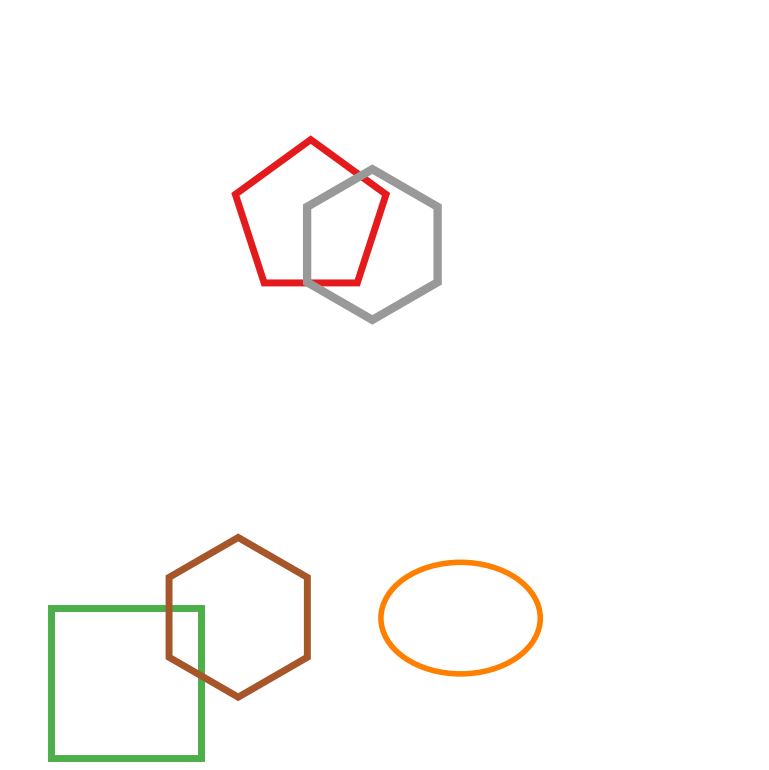[{"shape": "pentagon", "thickness": 2.5, "radius": 0.51, "center": [0.404, 0.716]}, {"shape": "square", "thickness": 2.5, "radius": 0.49, "center": [0.163, 0.113]}, {"shape": "oval", "thickness": 2, "radius": 0.52, "center": [0.598, 0.197]}, {"shape": "hexagon", "thickness": 2.5, "radius": 0.52, "center": [0.309, 0.198]}, {"shape": "hexagon", "thickness": 3, "radius": 0.49, "center": [0.484, 0.682]}]